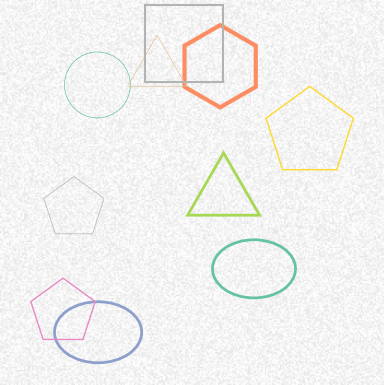[{"shape": "circle", "thickness": 0.5, "radius": 0.43, "center": [0.253, 0.779]}, {"shape": "oval", "thickness": 2, "radius": 0.54, "center": [0.66, 0.302]}, {"shape": "hexagon", "thickness": 3, "radius": 0.53, "center": [0.572, 0.828]}, {"shape": "oval", "thickness": 2, "radius": 0.57, "center": [0.255, 0.137]}, {"shape": "pentagon", "thickness": 1, "radius": 0.44, "center": [0.164, 0.19]}, {"shape": "triangle", "thickness": 2, "radius": 0.54, "center": [0.581, 0.495]}, {"shape": "pentagon", "thickness": 1, "radius": 0.6, "center": [0.804, 0.656]}, {"shape": "triangle", "thickness": 0.5, "radius": 0.44, "center": [0.408, 0.82]}, {"shape": "square", "thickness": 1.5, "radius": 0.5, "center": [0.479, 0.887]}, {"shape": "pentagon", "thickness": 0.5, "radius": 0.41, "center": [0.192, 0.459]}]